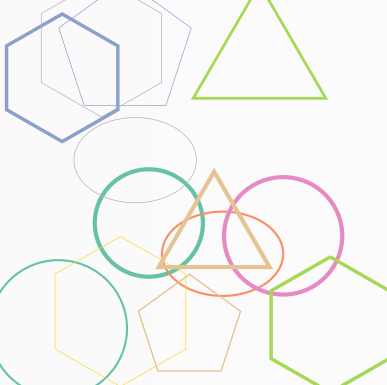[{"shape": "circle", "thickness": 3, "radius": 0.7, "center": [0.384, 0.421]}, {"shape": "circle", "thickness": 1.5, "radius": 0.89, "center": [0.15, 0.147]}, {"shape": "oval", "thickness": 1.5, "radius": 0.78, "center": [0.574, 0.341]}, {"shape": "pentagon", "thickness": 0.5, "radius": 0.9, "center": [0.323, 0.872]}, {"shape": "hexagon", "thickness": 2.5, "radius": 0.83, "center": [0.16, 0.798]}, {"shape": "circle", "thickness": 3, "radius": 0.76, "center": [0.731, 0.387]}, {"shape": "hexagon", "thickness": 2.5, "radius": 0.88, "center": [0.852, 0.157]}, {"shape": "triangle", "thickness": 2, "radius": 0.99, "center": [0.67, 0.843]}, {"shape": "hexagon", "thickness": 0.5, "radius": 0.97, "center": [0.311, 0.191]}, {"shape": "triangle", "thickness": 3, "radius": 0.83, "center": [0.553, 0.389]}, {"shape": "pentagon", "thickness": 1, "radius": 0.69, "center": [0.489, 0.149]}, {"shape": "oval", "thickness": 0.5, "radius": 0.79, "center": [0.349, 0.584]}, {"shape": "hexagon", "thickness": 0.5, "radius": 0.9, "center": [0.262, 0.875]}]